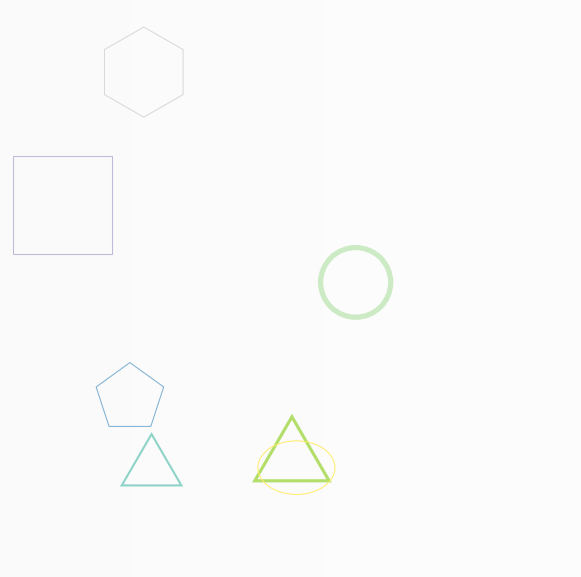[{"shape": "triangle", "thickness": 1, "radius": 0.3, "center": [0.261, 0.188]}, {"shape": "square", "thickness": 0.5, "radius": 0.43, "center": [0.108, 0.644]}, {"shape": "pentagon", "thickness": 0.5, "radius": 0.31, "center": [0.224, 0.31]}, {"shape": "triangle", "thickness": 1.5, "radius": 0.37, "center": [0.502, 0.203]}, {"shape": "hexagon", "thickness": 0.5, "radius": 0.39, "center": [0.247, 0.874]}, {"shape": "circle", "thickness": 2.5, "radius": 0.3, "center": [0.612, 0.51]}, {"shape": "oval", "thickness": 0.5, "radius": 0.33, "center": [0.51, 0.189]}]